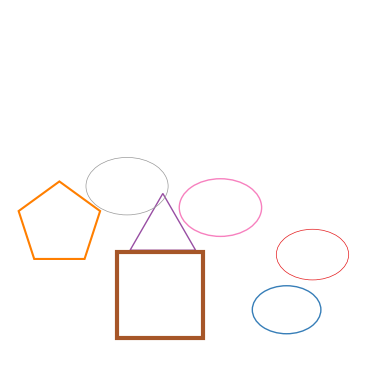[{"shape": "oval", "thickness": 0.5, "radius": 0.47, "center": [0.812, 0.339]}, {"shape": "oval", "thickness": 1, "radius": 0.45, "center": [0.744, 0.195]}, {"shape": "triangle", "thickness": 1, "radius": 0.49, "center": [0.423, 0.399]}, {"shape": "pentagon", "thickness": 1.5, "radius": 0.56, "center": [0.154, 0.417]}, {"shape": "square", "thickness": 3, "radius": 0.56, "center": [0.415, 0.234]}, {"shape": "oval", "thickness": 1, "radius": 0.53, "center": [0.573, 0.461]}, {"shape": "oval", "thickness": 0.5, "radius": 0.53, "center": [0.33, 0.516]}]